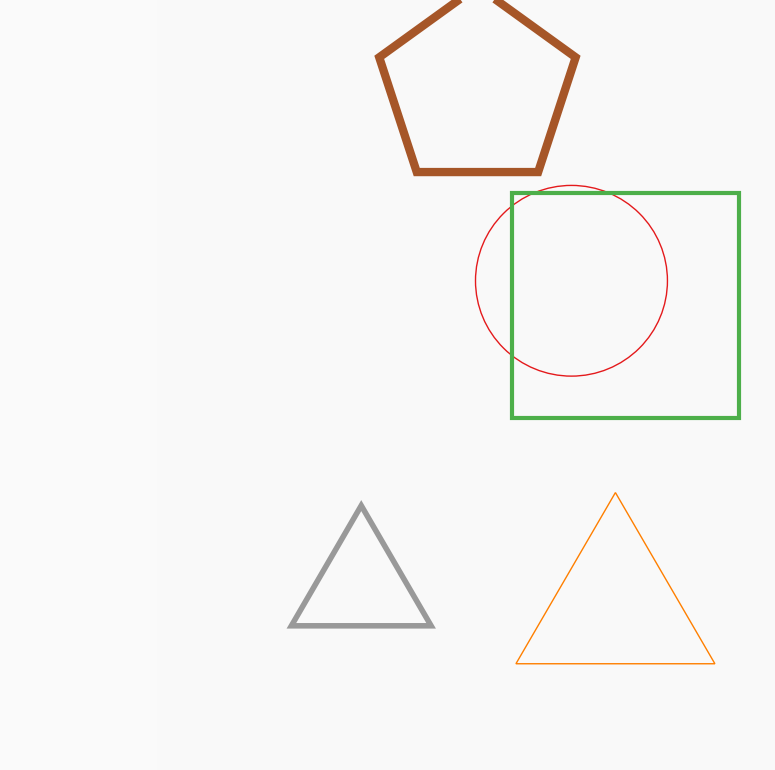[{"shape": "circle", "thickness": 0.5, "radius": 0.62, "center": [0.737, 0.635]}, {"shape": "square", "thickness": 1.5, "radius": 0.73, "center": [0.808, 0.603]}, {"shape": "triangle", "thickness": 0.5, "radius": 0.74, "center": [0.794, 0.212]}, {"shape": "pentagon", "thickness": 3, "radius": 0.67, "center": [0.616, 0.884]}, {"shape": "triangle", "thickness": 2, "radius": 0.52, "center": [0.466, 0.239]}]